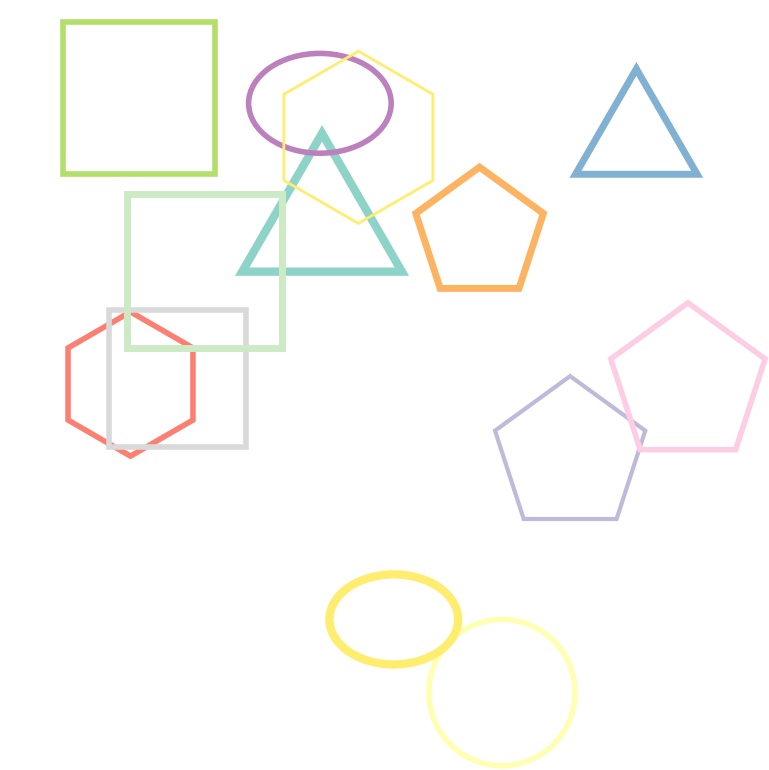[{"shape": "triangle", "thickness": 3, "radius": 0.6, "center": [0.418, 0.707]}, {"shape": "circle", "thickness": 2, "radius": 0.47, "center": [0.652, 0.101]}, {"shape": "pentagon", "thickness": 1.5, "radius": 0.51, "center": [0.74, 0.409]}, {"shape": "hexagon", "thickness": 2, "radius": 0.47, "center": [0.169, 0.501]}, {"shape": "triangle", "thickness": 2.5, "radius": 0.46, "center": [0.826, 0.819]}, {"shape": "pentagon", "thickness": 2.5, "radius": 0.44, "center": [0.623, 0.696]}, {"shape": "square", "thickness": 2, "radius": 0.5, "center": [0.181, 0.873]}, {"shape": "pentagon", "thickness": 2, "radius": 0.53, "center": [0.893, 0.501]}, {"shape": "square", "thickness": 2, "radius": 0.45, "center": [0.231, 0.508]}, {"shape": "oval", "thickness": 2, "radius": 0.46, "center": [0.415, 0.866]}, {"shape": "square", "thickness": 2.5, "radius": 0.5, "center": [0.266, 0.648]}, {"shape": "oval", "thickness": 3, "radius": 0.42, "center": [0.511, 0.196]}, {"shape": "hexagon", "thickness": 1, "radius": 0.56, "center": [0.465, 0.822]}]